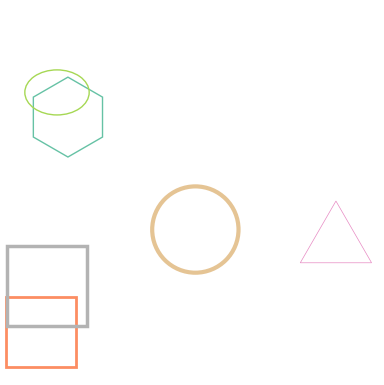[{"shape": "hexagon", "thickness": 1, "radius": 0.52, "center": [0.176, 0.696]}, {"shape": "square", "thickness": 2, "radius": 0.45, "center": [0.107, 0.138]}, {"shape": "triangle", "thickness": 0.5, "radius": 0.53, "center": [0.873, 0.371]}, {"shape": "oval", "thickness": 1, "radius": 0.42, "center": [0.148, 0.76]}, {"shape": "circle", "thickness": 3, "radius": 0.56, "center": [0.507, 0.404]}, {"shape": "square", "thickness": 2.5, "radius": 0.52, "center": [0.122, 0.258]}]